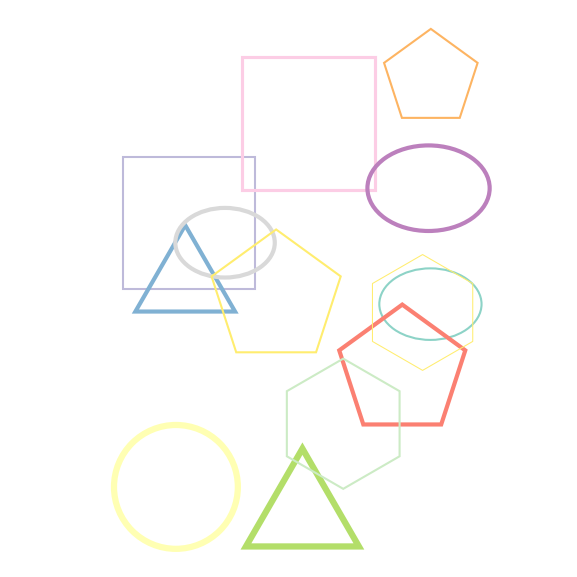[{"shape": "oval", "thickness": 1, "radius": 0.44, "center": [0.745, 0.472]}, {"shape": "circle", "thickness": 3, "radius": 0.54, "center": [0.305, 0.156]}, {"shape": "square", "thickness": 1, "radius": 0.57, "center": [0.327, 0.612]}, {"shape": "pentagon", "thickness": 2, "radius": 0.57, "center": [0.697, 0.357]}, {"shape": "triangle", "thickness": 2, "radius": 0.5, "center": [0.321, 0.509]}, {"shape": "pentagon", "thickness": 1, "radius": 0.43, "center": [0.746, 0.864]}, {"shape": "triangle", "thickness": 3, "radius": 0.56, "center": [0.524, 0.109]}, {"shape": "square", "thickness": 1.5, "radius": 0.58, "center": [0.535, 0.785]}, {"shape": "oval", "thickness": 2, "radius": 0.43, "center": [0.39, 0.579]}, {"shape": "oval", "thickness": 2, "radius": 0.53, "center": [0.742, 0.673]}, {"shape": "hexagon", "thickness": 1, "radius": 0.56, "center": [0.594, 0.265]}, {"shape": "hexagon", "thickness": 0.5, "radius": 0.5, "center": [0.732, 0.458]}, {"shape": "pentagon", "thickness": 1, "radius": 0.59, "center": [0.478, 0.484]}]